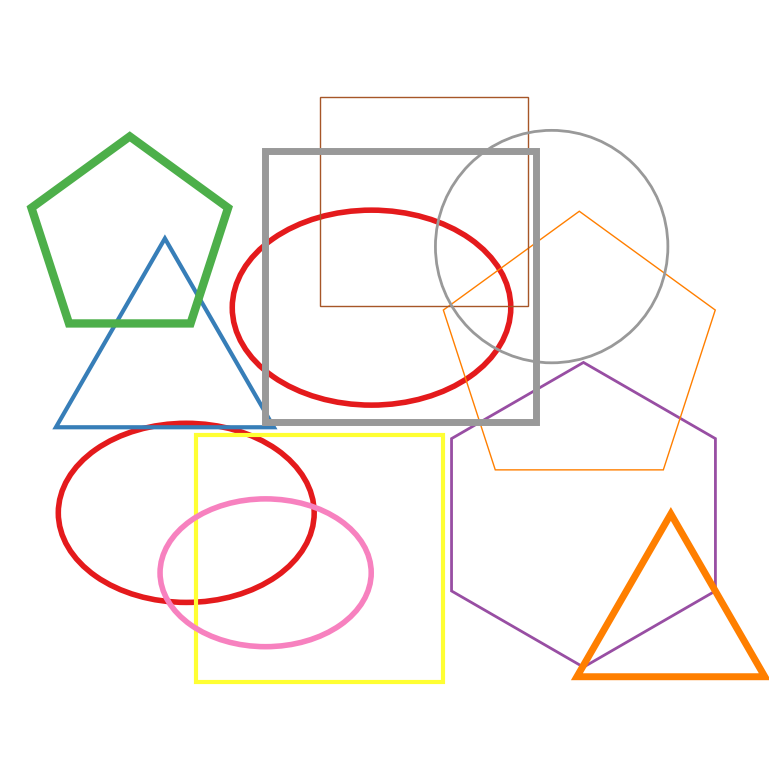[{"shape": "oval", "thickness": 2, "radius": 0.83, "center": [0.242, 0.334]}, {"shape": "oval", "thickness": 2, "radius": 0.9, "center": [0.482, 0.6]}, {"shape": "triangle", "thickness": 1.5, "radius": 0.82, "center": [0.214, 0.527]}, {"shape": "pentagon", "thickness": 3, "radius": 0.67, "center": [0.169, 0.689]}, {"shape": "hexagon", "thickness": 1, "radius": 0.99, "center": [0.758, 0.331]}, {"shape": "pentagon", "thickness": 0.5, "radius": 0.93, "center": [0.752, 0.54]}, {"shape": "triangle", "thickness": 2.5, "radius": 0.7, "center": [0.871, 0.192]}, {"shape": "square", "thickness": 1.5, "radius": 0.8, "center": [0.415, 0.275]}, {"shape": "square", "thickness": 0.5, "radius": 0.68, "center": [0.551, 0.738]}, {"shape": "oval", "thickness": 2, "radius": 0.69, "center": [0.345, 0.256]}, {"shape": "circle", "thickness": 1, "radius": 0.75, "center": [0.716, 0.68]}, {"shape": "square", "thickness": 2.5, "radius": 0.88, "center": [0.52, 0.628]}]